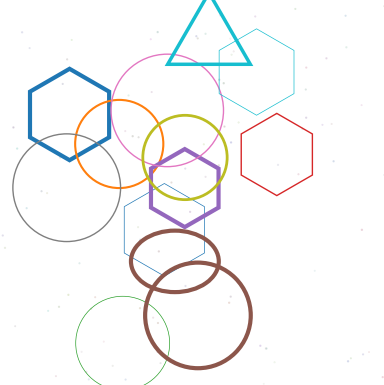[{"shape": "hexagon", "thickness": 0.5, "radius": 0.6, "center": [0.427, 0.403]}, {"shape": "hexagon", "thickness": 3, "radius": 0.59, "center": [0.181, 0.703]}, {"shape": "circle", "thickness": 1.5, "radius": 0.57, "center": [0.31, 0.626]}, {"shape": "circle", "thickness": 0.5, "radius": 0.61, "center": [0.319, 0.108]}, {"shape": "hexagon", "thickness": 1, "radius": 0.53, "center": [0.719, 0.599]}, {"shape": "hexagon", "thickness": 3, "radius": 0.51, "center": [0.48, 0.511]}, {"shape": "circle", "thickness": 3, "radius": 0.69, "center": [0.514, 0.181]}, {"shape": "oval", "thickness": 3, "radius": 0.57, "center": [0.454, 0.321]}, {"shape": "circle", "thickness": 1, "radius": 0.73, "center": [0.434, 0.713]}, {"shape": "circle", "thickness": 1, "radius": 0.7, "center": [0.173, 0.512]}, {"shape": "circle", "thickness": 2, "radius": 0.55, "center": [0.481, 0.591]}, {"shape": "hexagon", "thickness": 0.5, "radius": 0.56, "center": [0.666, 0.813]}, {"shape": "triangle", "thickness": 2.5, "radius": 0.62, "center": [0.543, 0.895]}]